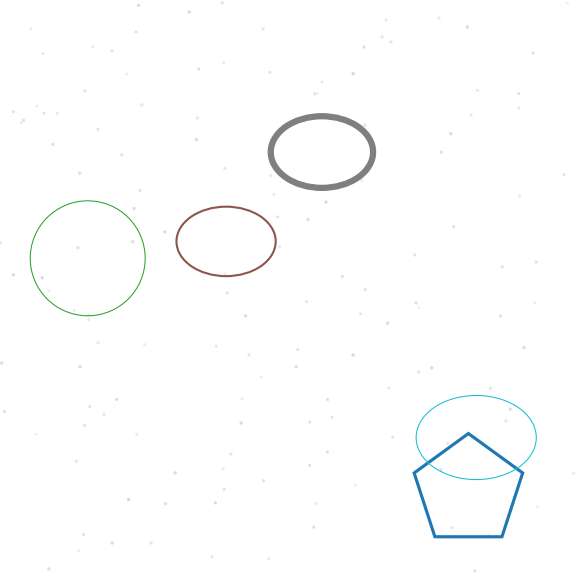[{"shape": "pentagon", "thickness": 1.5, "radius": 0.49, "center": [0.811, 0.15]}, {"shape": "circle", "thickness": 0.5, "radius": 0.5, "center": [0.152, 0.552]}, {"shape": "oval", "thickness": 1, "radius": 0.43, "center": [0.392, 0.581]}, {"shape": "oval", "thickness": 3, "radius": 0.44, "center": [0.557, 0.736]}, {"shape": "oval", "thickness": 0.5, "radius": 0.52, "center": [0.825, 0.242]}]